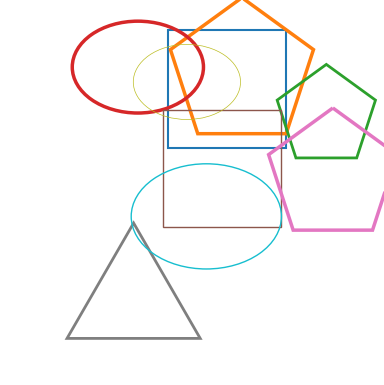[{"shape": "square", "thickness": 1.5, "radius": 0.77, "center": [0.589, 0.768]}, {"shape": "pentagon", "thickness": 2.5, "radius": 0.98, "center": [0.628, 0.811]}, {"shape": "pentagon", "thickness": 2, "radius": 0.67, "center": [0.848, 0.698]}, {"shape": "oval", "thickness": 2.5, "radius": 0.85, "center": [0.358, 0.826]}, {"shape": "square", "thickness": 1, "radius": 0.76, "center": [0.577, 0.563]}, {"shape": "pentagon", "thickness": 2.5, "radius": 0.88, "center": [0.865, 0.544]}, {"shape": "triangle", "thickness": 2, "radius": 1.0, "center": [0.347, 0.221]}, {"shape": "oval", "thickness": 0.5, "radius": 0.7, "center": [0.486, 0.787]}, {"shape": "oval", "thickness": 1, "radius": 0.98, "center": [0.536, 0.438]}]